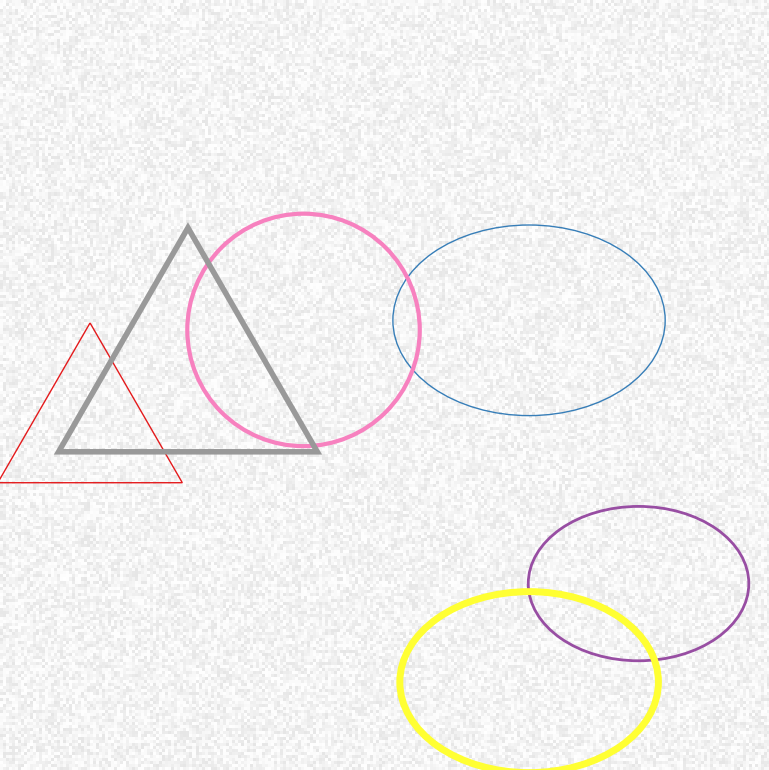[{"shape": "triangle", "thickness": 0.5, "radius": 0.69, "center": [0.117, 0.442]}, {"shape": "oval", "thickness": 0.5, "radius": 0.88, "center": [0.687, 0.584]}, {"shape": "oval", "thickness": 1, "radius": 0.72, "center": [0.829, 0.242]}, {"shape": "oval", "thickness": 2.5, "radius": 0.84, "center": [0.687, 0.114]}, {"shape": "circle", "thickness": 1.5, "radius": 0.75, "center": [0.394, 0.572]}, {"shape": "triangle", "thickness": 2, "radius": 0.97, "center": [0.244, 0.51]}]